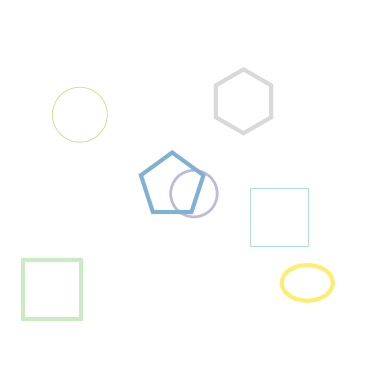[{"shape": "square", "thickness": 0.5, "radius": 0.38, "center": [0.724, 0.435]}, {"shape": "circle", "thickness": 2, "radius": 0.3, "center": [0.504, 0.497]}, {"shape": "pentagon", "thickness": 3, "radius": 0.43, "center": [0.447, 0.518]}, {"shape": "circle", "thickness": 0.5, "radius": 0.36, "center": [0.207, 0.702]}, {"shape": "hexagon", "thickness": 3, "radius": 0.41, "center": [0.633, 0.737]}, {"shape": "square", "thickness": 3, "radius": 0.38, "center": [0.134, 0.248]}, {"shape": "oval", "thickness": 3, "radius": 0.33, "center": [0.798, 0.265]}]